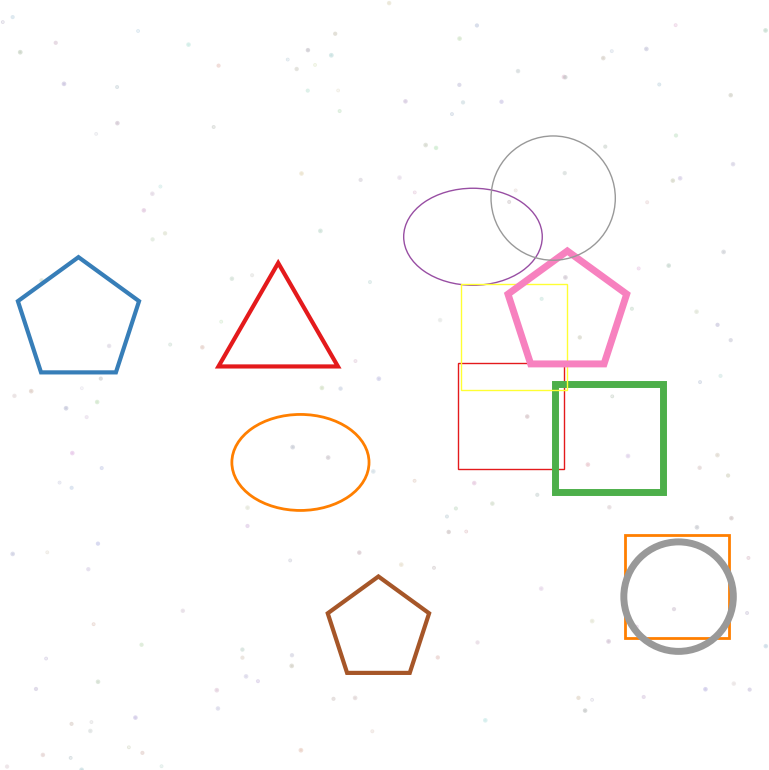[{"shape": "square", "thickness": 0.5, "radius": 0.34, "center": [0.663, 0.46]}, {"shape": "triangle", "thickness": 1.5, "radius": 0.45, "center": [0.361, 0.569]}, {"shape": "pentagon", "thickness": 1.5, "radius": 0.41, "center": [0.102, 0.583]}, {"shape": "square", "thickness": 2.5, "radius": 0.35, "center": [0.791, 0.431]}, {"shape": "oval", "thickness": 0.5, "radius": 0.45, "center": [0.614, 0.693]}, {"shape": "square", "thickness": 1, "radius": 0.34, "center": [0.879, 0.239]}, {"shape": "oval", "thickness": 1, "radius": 0.45, "center": [0.39, 0.399]}, {"shape": "square", "thickness": 0.5, "radius": 0.34, "center": [0.667, 0.562]}, {"shape": "pentagon", "thickness": 1.5, "radius": 0.35, "center": [0.491, 0.182]}, {"shape": "pentagon", "thickness": 2.5, "radius": 0.41, "center": [0.737, 0.593]}, {"shape": "circle", "thickness": 2.5, "radius": 0.36, "center": [0.881, 0.225]}, {"shape": "circle", "thickness": 0.5, "radius": 0.4, "center": [0.718, 0.743]}]